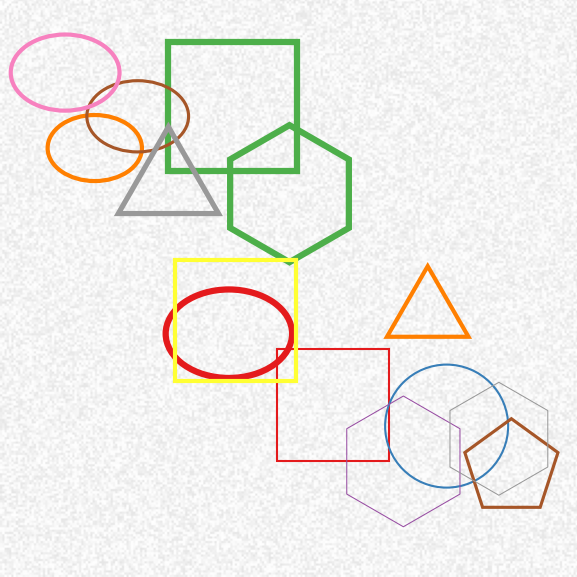[{"shape": "square", "thickness": 1, "radius": 0.48, "center": [0.577, 0.298]}, {"shape": "oval", "thickness": 3, "radius": 0.55, "center": [0.396, 0.421]}, {"shape": "circle", "thickness": 1, "radius": 0.53, "center": [0.773, 0.261]}, {"shape": "square", "thickness": 3, "radius": 0.56, "center": [0.402, 0.815]}, {"shape": "hexagon", "thickness": 3, "radius": 0.59, "center": [0.501, 0.664]}, {"shape": "hexagon", "thickness": 0.5, "radius": 0.57, "center": [0.698, 0.2]}, {"shape": "oval", "thickness": 2, "radius": 0.41, "center": [0.164, 0.743]}, {"shape": "triangle", "thickness": 2, "radius": 0.41, "center": [0.741, 0.457]}, {"shape": "square", "thickness": 2, "radius": 0.53, "center": [0.408, 0.444]}, {"shape": "oval", "thickness": 1.5, "radius": 0.44, "center": [0.238, 0.798]}, {"shape": "pentagon", "thickness": 1.5, "radius": 0.42, "center": [0.886, 0.189]}, {"shape": "oval", "thickness": 2, "radius": 0.47, "center": [0.113, 0.873]}, {"shape": "triangle", "thickness": 2.5, "radius": 0.5, "center": [0.292, 0.679]}, {"shape": "hexagon", "thickness": 0.5, "radius": 0.49, "center": [0.864, 0.239]}]